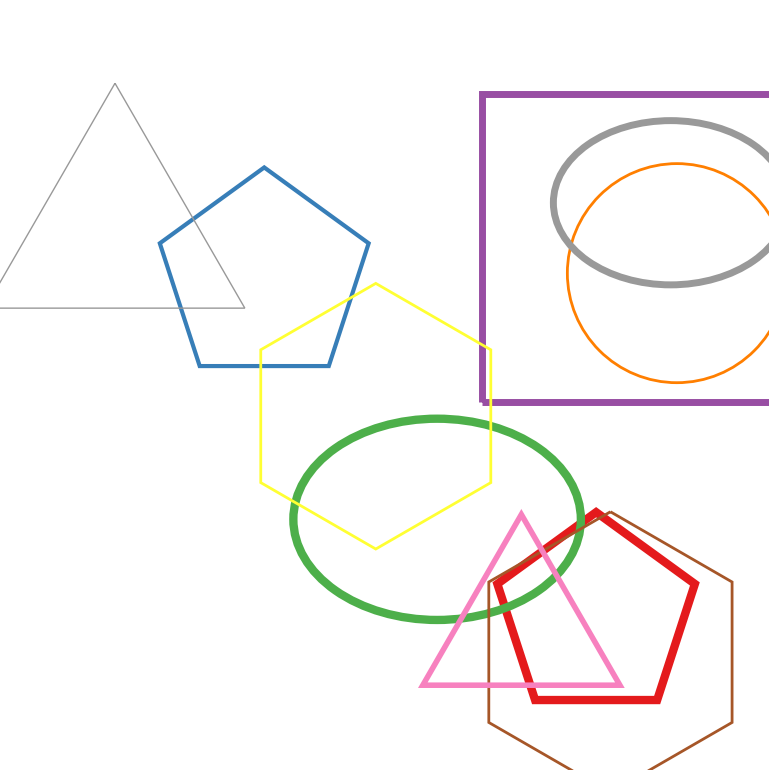[{"shape": "pentagon", "thickness": 3, "radius": 0.67, "center": [0.774, 0.2]}, {"shape": "pentagon", "thickness": 1.5, "radius": 0.71, "center": [0.343, 0.64]}, {"shape": "oval", "thickness": 3, "radius": 0.93, "center": [0.568, 0.326]}, {"shape": "square", "thickness": 2.5, "radius": 1.0, "center": [0.826, 0.678]}, {"shape": "circle", "thickness": 1, "radius": 0.71, "center": [0.879, 0.645]}, {"shape": "hexagon", "thickness": 1, "radius": 0.86, "center": [0.488, 0.459]}, {"shape": "hexagon", "thickness": 1, "radius": 0.91, "center": [0.793, 0.153]}, {"shape": "triangle", "thickness": 2, "radius": 0.74, "center": [0.677, 0.184]}, {"shape": "oval", "thickness": 2.5, "radius": 0.76, "center": [0.871, 0.737]}, {"shape": "triangle", "thickness": 0.5, "radius": 0.97, "center": [0.149, 0.697]}]